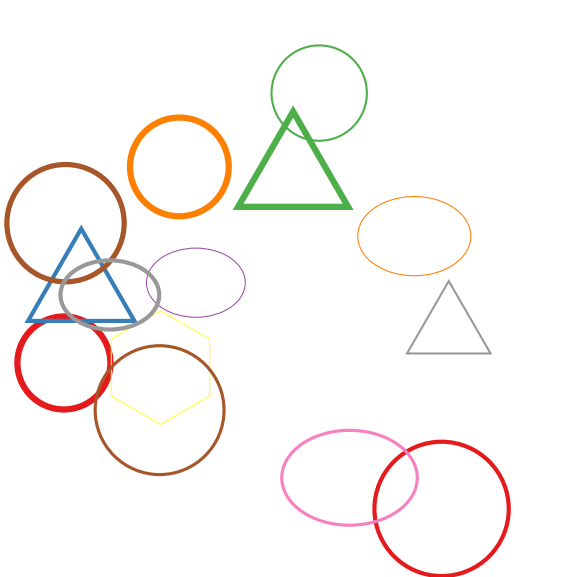[{"shape": "circle", "thickness": 2, "radius": 0.58, "center": [0.765, 0.118]}, {"shape": "circle", "thickness": 3, "radius": 0.4, "center": [0.111, 0.371]}, {"shape": "triangle", "thickness": 2, "radius": 0.53, "center": [0.141, 0.497]}, {"shape": "circle", "thickness": 1, "radius": 0.41, "center": [0.553, 0.838]}, {"shape": "triangle", "thickness": 3, "radius": 0.55, "center": [0.508, 0.696]}, {"shape": "oval", "thickness": 0.5, "radius": 0.43, "center": [0.339, 0.51]}, {"shape": "oval", "thickness": 0.5, "radius": 0.49, "center": [0.717, 0.59]}, {"shape": "circle", "thickness": 3, "radius": 0.43, "center": [0.311, 0.71]}, {"shape": "hexagon", "thickness": 0.5, "radius": 0.49, "center": [0.278, 0.363]}, {"shape": "circle", "thickness": 1.5, "radius": 0.56, "center": [0.276, 0.289]}, {"shape": "circle", "thickness": 2.5, "radius": 0.51, "center": [0.113, 0.613]}, {"shape": "oval", "thickness": 1.5, "radius": 0.59, "center": [0.605, 0.172]}, {"shape": "triangle", "thickness": 1, "radius": 0.42, "center": [0.777, 0.429]}, {"shape": "oval", "thickness": 2, "radius": 0.43, "center": [0.19, 0.488]}]